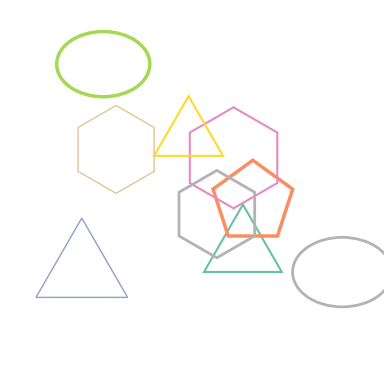[{"shape": "triangle", "thickness": 1.5, "radius": 0.58, "center": [0.631, 0.352]}, {"shape": "pentagon", "thickness": 2.5, "radius": 0.54, "center": [0.657, 0.475]}, {"shape": "triangle", "thickness": 1, "radius": 0.69, "center": [0.212, 0.296]}, {"shape": "hexagon", "thickness": 1.5, "radius": 0.66, "center": [0.607, 0.59]}, {"shape": "oval", "thickness": 2.5, "radius": 0.6, "center": [0.268, 0.833]}, {"shape": "triangle", "thickness": 1.5, "radius": 0.52, "center": [0.49, 0.647]}, {"shape": "hexagon", "thickness": 1, "radius": 0.57, "center": [0.302, 0.612]}, {"shape": "oval", "thickness": 2, "radius": 0.64, "center": [0.889, 0.293]}, {"shape": "hexagon", "thickness": 2, "radius": 0.57, "center": [0.563, 0.444]}]